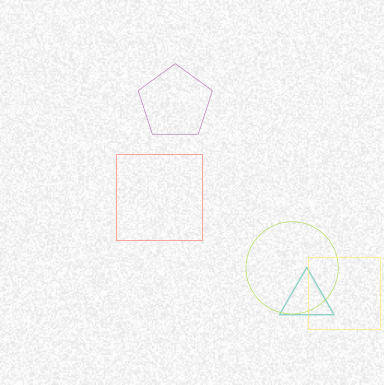[{"shape": "triangle", "thickness": 1, "radius": 0.41, "center": [0.797, 0.224]}, {"shape": "square", "thickness": 0.5, "radius": 0.56, "center": [0.413, 0.488]}, {"shape": "circle", "thickness": 0.5, "radius": 0.6, "center": [0.759, 0.304]}, {"shape": "pentagon", "thickness": 0.5, "radius": 0.51, "center": [0.455, 0.733]}, {"shape": "square", "thickness": 0.5, "radius": 0.47, "center": [0.894, 0.24]}]